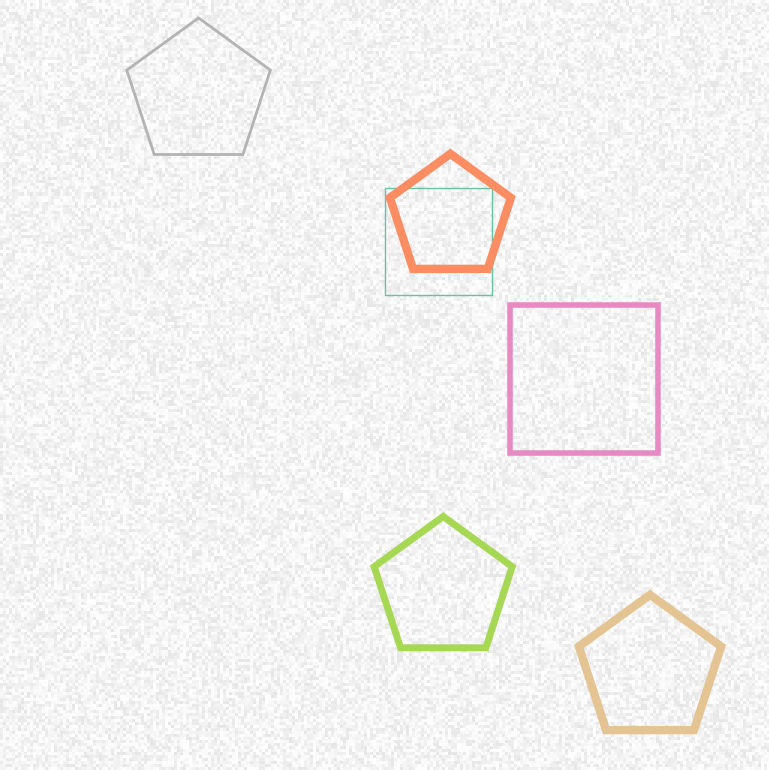[{"shape": "square", "thickness": 0.5, "radius": 0.35, "center": [0.57, 0.687]}, {"shape": "pentagon", "thickness": 3, "radius": 0.41, "center": [0.585, 0.718]}, {"shape": "square", "thickness": 2, "radius": 0.48, "center": [0.759, 0.508]}, {"shape": "pentagon", "thickness": 2.5, "radius": 0.47, "center": [0.576, 0.235]}, {"shape": "pentagon", "thickness": 3, "radius": 0.49, "center": [0.844, 0.13]}, {"shape": "pentagon", "thickness": 1, "radius": 0.49, "center": [0.258, 0.879]}]